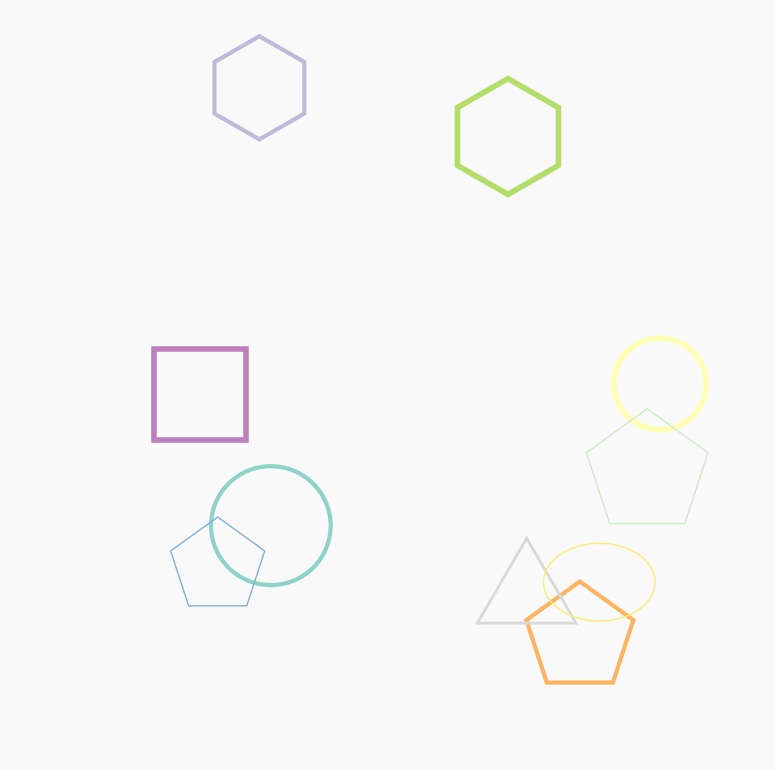[{"shape": "circle", "thickness": 1.5, "radius": 0.39, "center": [0.349, 0.317]}, {"shape": "circle", "thickness": 2, "radius": 0.3, "center": [0.852, 0.502]}, {"shape": "hexagon", "thickness": 1.5, "radius": 0.33, "center": [0.335, 0.886]}, {"shape": "pentagon", "thickness": 0.5, "radius": 0.32, "center": [0.281, 0.265]}, {"shape": "pentagon", "thickness": 1.5, "radius": 0.36, "center": [0.748, 0.172]}, {"shape": "hexagon", "thickness": 2, "radius": 0.38, "center": [0.655, 0.823]}, {"shape": "triangle", "thickness": 1, "radius": 0.37, "center": [0.68, 0.227]}, {"shape": "square", "thickness": 2, "radius": 0.3, "center": [0.258, 0.487]}, {"shape": "pentagon", "thickness": 0.5, "radius": 0.41, "center": [0.835, 0.387]}, {"shape": "oval", "thickness": 0.5, "radius": 0.36, "center": [0.773, 0.244]}]